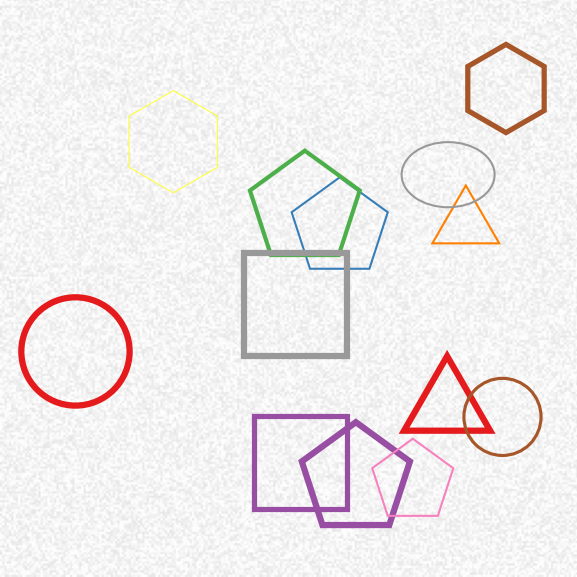[{"shape": "circle", "thickness": 3, "radius": 0.47, "center": [0.131, 0.391]}, {"shape": "triangle", "thickness": 3, "radius": 0.43, "center": [0.774, 0.296]}, {"shape": "pentagon", "thickness": 1, "radius": 0.44, "center": [0.588, 0.605]}, {"shape": "pentagon", "thickness": 2, "radius": 0.5, "center": [0.528, 0.638]}, {"shape": "pentagon", "thickness": 3, "radius": 0.49, "center": [0.616, 0.17]}, {"shape": "square", "thickness": 2.5, "radius": 0.4, "center": [0.521, 0.199]}, {"shape": "triangle", "thickness": 1, "radius": 0.33, "center": [0.807, 0.611]}, {"shape": "hexagon", "thickness": 0.5, "radius": 0.44, "center": [0.3, 0.754]}, {"shape": "circle", "thickness": 1.5, "radius": 0.33, "center": [0.87, 0.277]}, {"shape": "hexagon", "thickness": 2.5, "radius": 0.38, "center": [0.876, 0.846]}, {"shape": "pentagon", "thickness": 1, "radius": 0.37, "center": [0.715, 0.166]}, {"shape": "oval", "thickness": 1, "radius": 0.4, "center": [0.776, 0.697]}, {"shape": "square", "thickness": 3, "radius": 0.45, "center": [0.512, 0.472]}]